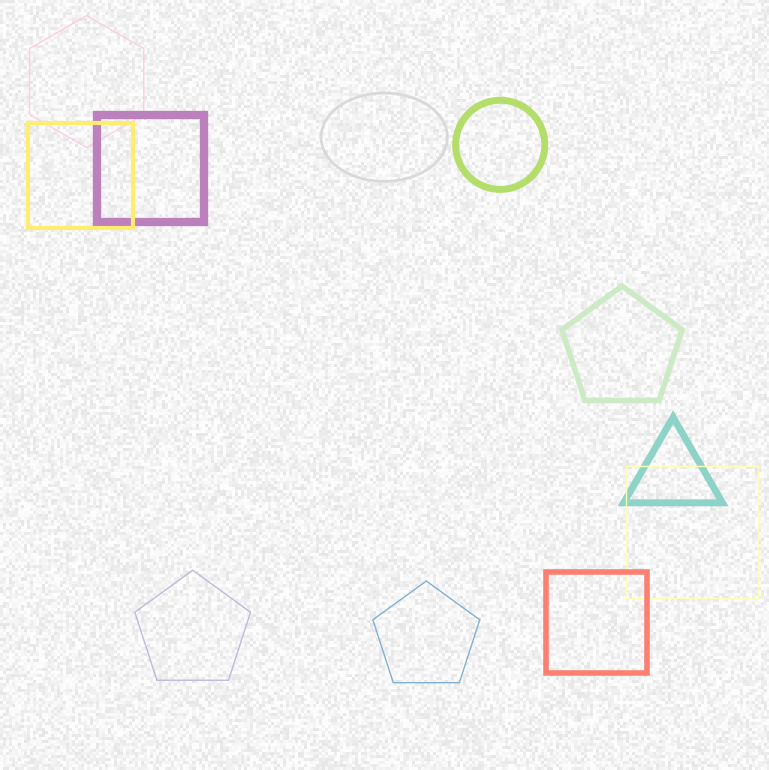[{"shape": "triangle", "thickness": 2.5, "radius": 0.37, "center": [0.874, 0.384]}, {"shape": "square", "thickness": 0.5, "radius": 0.43, "center": [0.899, 0.309]}, {"shape": "pentagon", "thickness": 0.5, "radius": 0.4, "center": [0.25, 0.18]}, {"shape": "square", "thickness": 2, "radius": 0.33, "center": [0.775, 0.191]}, {"shape": "pentagon", "thickness": 0.5, "radius": 0.36, "center": [0.554, 0.172]}, {"shape": "circle", "thickness": 2.5, "radius": 0.29, "center": [0.65, 0.812]}, {"shape": "hexagon", "thickness": 0.5, "radius": 0.43, "center": [0.113, 0.894]}, {"shape": "oval", "thickness": 1, "radius": 0.41, "center": [0.499, 0.822]}, {"shape": "square", "thickness": 3, "radius": 0.35, "center": [0.195, 0.781]}, {"shape": "pentagon", "thickness": 2, "radius": 0.41, "center": [0.808, 0.546]}, {"shape": "square", "thickness": 1.5, "radius": 0.34, "center": [0.104, 0.772]}]